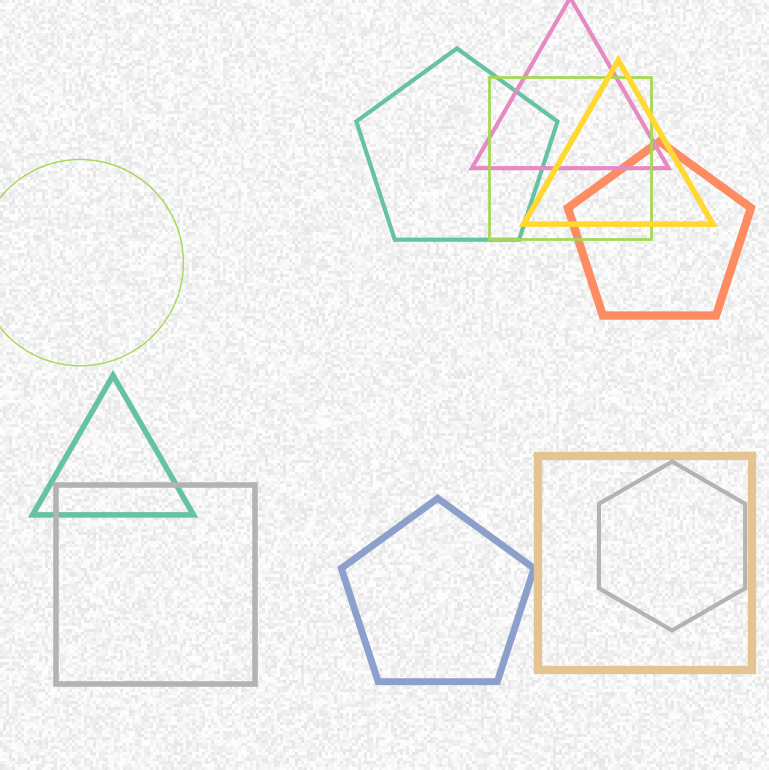[{"shape": "triangle", "thickness": 2, "radius": 0.6, "center": [0.147, 0.392]}, {"shape": "pentagon", "thickness": 1.5, "radius": 0.69, "center": [0.593, 0.8]}, {"shape": "pentagon", "thickness": 3, "radius": 0.62, "center": [0.856, 0.691]}, {"shape": "pentagon", "thickness": 2.5, "radius": 0.66, "center": [0.568, 0.221]}, {"shape": "triangle", "thickness": 1.5, "radius": 0.74, "center": [0.741, 0.855]}, {"shape": "square", "thickness": 1, "radius": 0.53, "center": [0.74, 0.795]}, {"shape": "circle", "thickness": 0.5, "radius": 0.67, "center": [0.104, 0.659]}, {"shape": "triangle", "thickness": 2, "radius": 0.71, "center": [0.803, 0.78]}, {"shape": "square", "thickness": 3, "radius": 0.69, "center": [0.837, 0.269]}, {"shape": "square", "thickness": 2, "radius": 0.65, "center": [0.202, 0.241]}, {"shape": "hexagon", "thickness": 1.5, "radius": 0.55, "center": [0.873, 0.291]}]